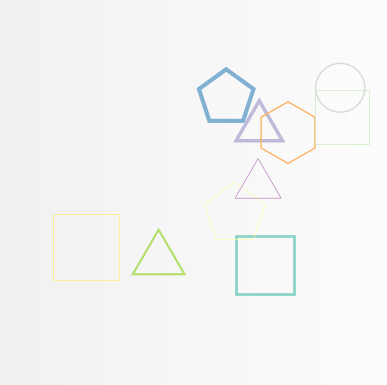[{"shape": "square", "thickness": 2, "radius": 0.38, "center": [0.683, 0.313]}, {"shape": "pentagon", "thickness": 0.5, "radius": 0.41, "center": [0.606, 0.444]}, {"shape": "triangle", "thickness": 2.5, "radius": 0.35, "center": [0.669, 0.669]}, {"shape": "pentagon", "thickness": 3, "radius": 0.37, "center": [0.584, 0.746]}, {"shape": "hexagon", "thickness": 1, "radius": 0.4, "center": [0.743, 0.655]}, {"shape": "triangle", "thickness": 1.5, "radius": 0.39, "center": [0.409, 0.326]}, {"shape": "circle", "thickness": 1, "radius": 0.32, "center": [0.878, 0.772]}, {"shape": "triangle", "thickness": 0.5, "radius": 0.34, "center": [0.666, 0.52]}, {"shape": "square", "thickness": 0.5, "radius": 0.35, "center": [0.883, 0.695]}, {"shape": "square", "thickness": 0.5, "radius": 0.43, "center": [0.221, 0.359]}]